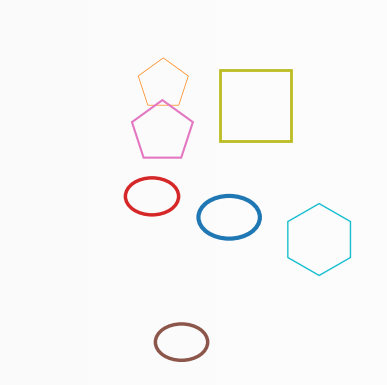[{"shape": "oval", "thickness": 3, "radius": 0.4, "center": [0.591, 0.436]}, {"shape": "pentagon", "thickness": 0.5, "radius": 0.34, "center": [0.421, 0.782]}, {"shape": "oval", "thickness": 2.5, "radius": 0.34, "center": [0.392, 0.49]}, {"shape": "oval", "thickness": 2.5, "radius": 0.34, "center": [0.468, 0.111]}, {"shape": "pentagon", "thickness": 1.5, "radius": 0.41, "center": [0.419, 0.657]}, {"shape": "square", "thickness": 2, "radius": 0.46, "center": [0.659, 0.725]}, {"shape": "hexagon", "thickness": 1, "radius": 0.47, "center": [0.824, 0.378]}]